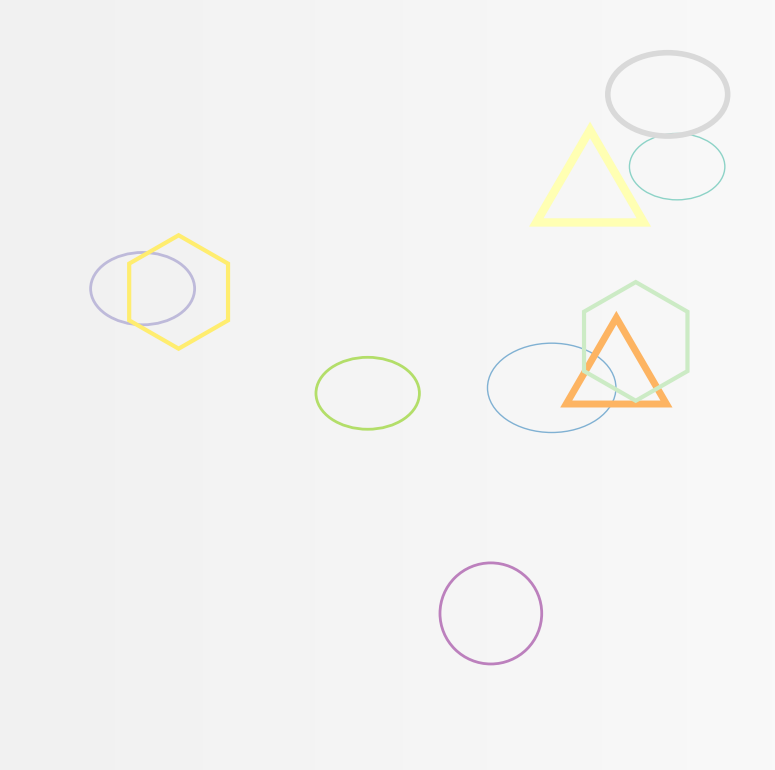[{"shape": "oval", "thickness": 0.5, "radius": 0.31, "center": [0.874, 0.784]}, {"shape": "triangle", "thickness": 3, "radius": 0.4, "center": [0.761, 0.751]}, {"shape": "oval", "thickness": 1, "radius": 0.34, "center": [0.184, 0.625]}, {"shape": "oval", "thickness": 0.5, "radius": 0.41, "center": [0.712, 0.496]}, {"shape": "triangle", "thickness": 2.5, "radius": 0.37, "center": [0.795, 0.513]}, {"shape": "oval", "thickness": 1, "radius": 0.33, "center": [0.474, 0.489]}, {"shape": "oval", "thickness": 2, "radius": 0.39, "center": [0.862, 0.877]}, {"shape": "circle", "thickness": 1, "radius": 0.33, "center": [0.633, 0.203]}, {"shape": "hexagon", "thickness": 1.5, "radius": 0.39, "center": [0.82, 0.557]}, {"shape": "hexagon", "thickness": 1.5, "radius": 0.37, "center": [0.23, 0.621]}]